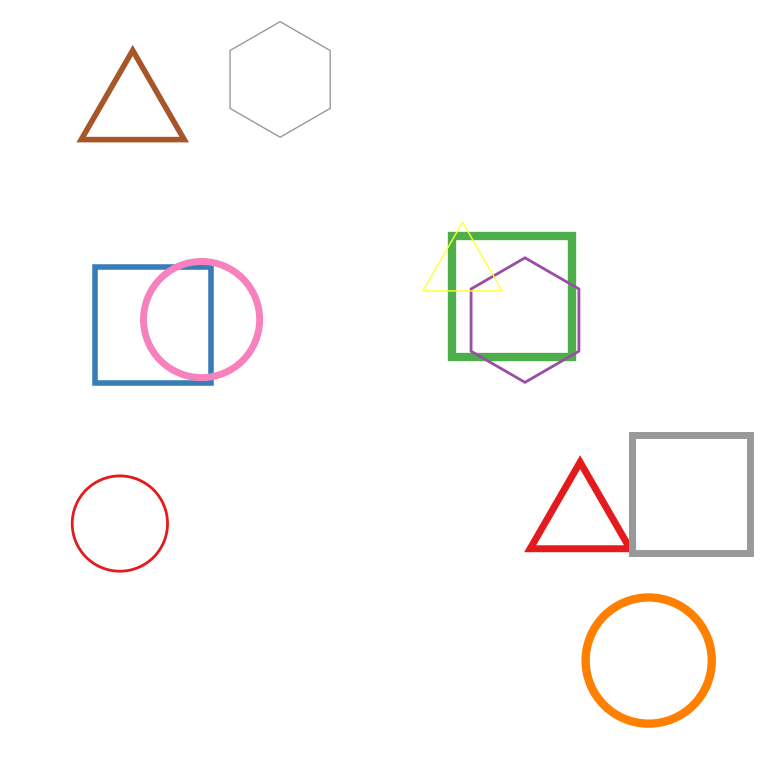[{"shape": "circle", "thickness": 1, "radius": 0.31, "center": [0.156, 0.32]}, {"shape": "triangle", "thickness": 2.5, "radius": 0.37, "center": [0.753, 0.325]}, {"shape": "square", "thickness": 2, "radius": 0.38, "center": [0.199, 0.578]}, {"shape": "square", "thickness": 3, "radius": 0.39, "center": [0.665, 0.615]}, {"shape": "hexagon", "thickness": 1, "radius": 0.4, "center": [0.682, 0.584]}, {"shape": "circle", "thickness": 3, "radius": 0.41, "center": [0.842, 0.142]}, {"shape": "triangle", "thickness": 0.5, "radius": 0.3, "center": [0.601, 0.652]}, {"shape": "triangle", "thickness": 2, "radius": 0.39, "center": [0.172, 0.857]}, {"shape": "circle", "thickness": 2.5, "radius": 0.38, "center": [0.262, 0.585]}, {"shape": "hexagon", "thickness": 0.5, "radius": 0.38, "center": [0.364, 0.897]}, {"shape": "square", "thickness": 2.5, "radius": 0.38, "center": [0.898, 0.358]}]